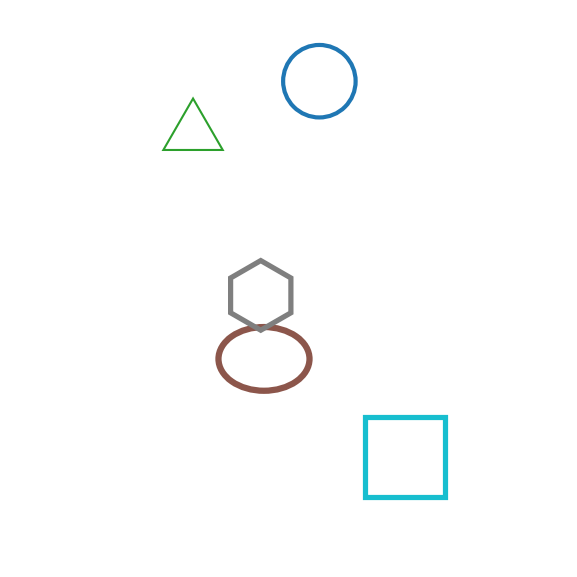[{"shape": "circle", "thickness": 2, "radius": 0.31, "center": [0.553, 0.859]}, {"shape": "triangle", "thickness": 1, "radius": 0.3, "center": [0.334, 0.769]}, {"shape": "oval", "thickness": 3, "radius": 0.39, "center": [0.457, 0.378]}, {"shape": "hexagon", "thickness": 2.5, "radius": 0.3, "center": [0.452, 0.488]}, {"shape": "square", "thickness": 2.5, "radius": 0.34, "center": [0.701, 0.208]}]